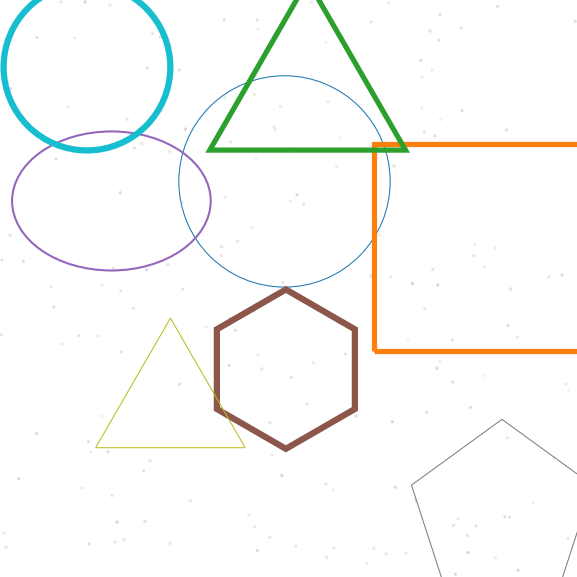[{"shape": "circle", "thickness": 0.5, "radius": 0.91, "center": [0.493, 0.685]}, {"shape": "square", "thickness": 2.5, "radius": 0.9, "center": [0.827, 0.571]}, {"shape": "triangle", "thickness": 2.5, "radius": 0.98, "center": [0.533, 0.837]}, {"shape": "oval", "thickness": 1, "radius": 0.86, "center": [0.193, 0.651]}, {"shape": "hexagon", "thickness": 3, "radius": 0.69, "center": [0.495, 0.36]}, {"shape": "pentagon", "thickness": 0.5, "radius": 0.82, "center": [0.869, 0.108]}, {"shape": "triangle", "thickness": 0.5, "radius": 0.75, "center": [0.295, 0.299]}, {"shape": "circle", "thickness": 3, "radius": 0.72, "center": [0.151, 0.883]}]